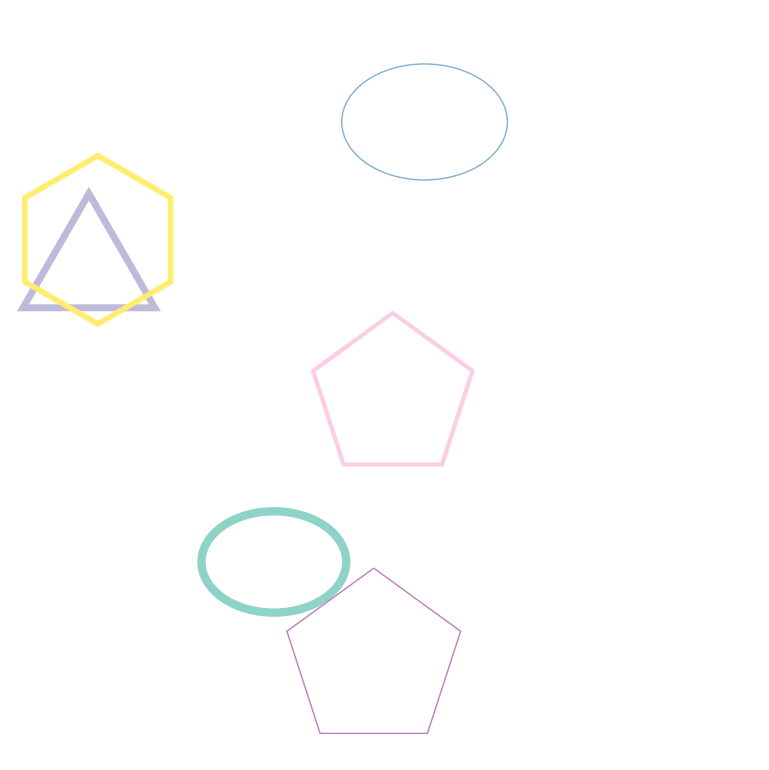[{"shape": "oval", "thickness": 3, "radius": 0.47, "center": [0.356, 0.27]}, {"shape": "triangle", "thickness": 2.5, "radius": 0.49, "center": [0.116, 0.65]}, {"shape": "oval", "thickness": 0.5, "radius": 0.54, "center": [0.551, 0.842]}, {"shape": "pentagon", "thickness": 1.5, "radius": 0.54, "center": [0.51, 0.485]}, {"shape": "pentagon", "thickness": 0.5, "radius": 0.59, "center": [0.485, 0.144]}, {"shape": "hexagon", "thickness": 2, "radius": 0.55, "center": [0.127, 0.689]}]